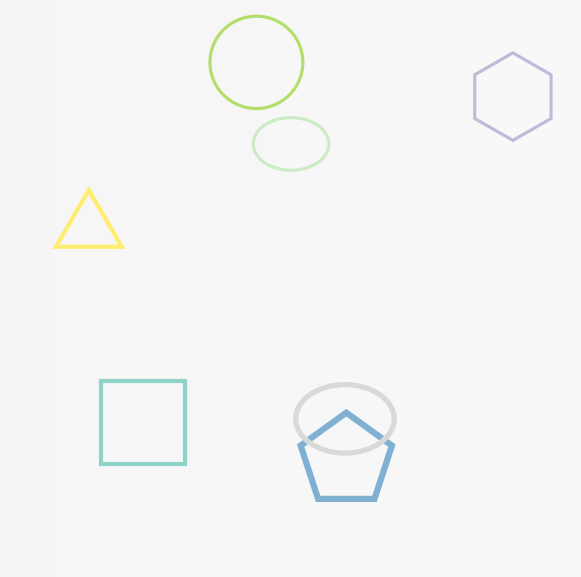[{"shape": "square", "thickness": 2, "radius": 0.36, "center": [0.247, 0.268]}, {"shape": "hexagon", "thickness": 1.5, "radius": 0.38, "center": [0.882, 0.832]}, {"shape": "pentagon", "thickness": 3, "radius": 0.41, "center": [0.596, 0.202]}, {"shape": "circle", "thickness": 1.5, "radius": 0.4, "center": [0.441, 0.891]}, {"shape": "oval", "thickness": 2.5, "radius": 0.42, "center": [0.593, 0.274]}, {"shape": "oval", "thickness": 1.5, "radius": 0.33, "center": [0.501, 0.75]}, {"shape": "triangle", "thickness": 2, "radius": 0.33, "center": [0.153, 0.605]}]